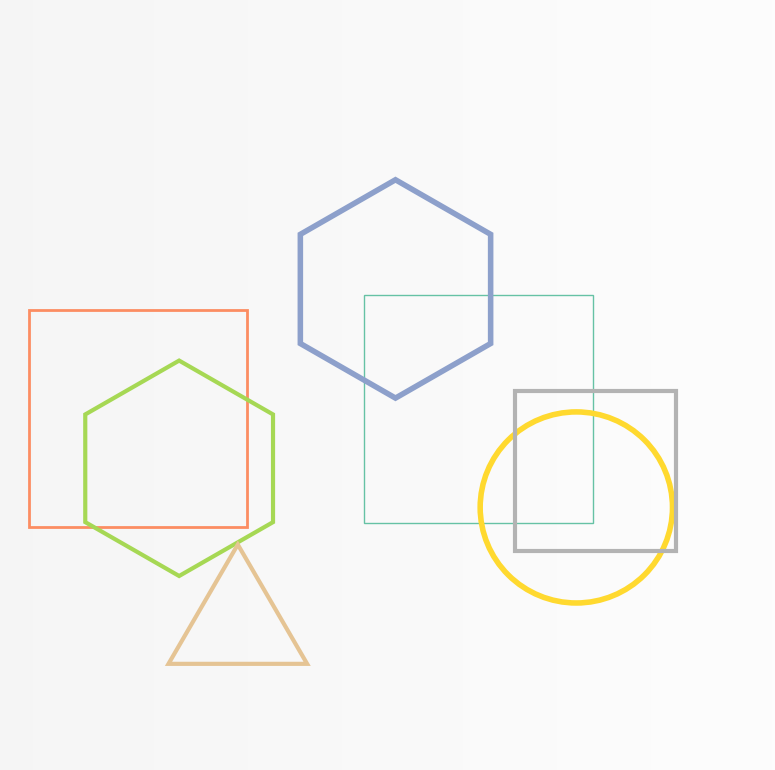[{"shape": "square", "thickness": 0.5, "radius": 0.74, "center": [0.617, 0.469]}, {"shape": "square", "thickness": 1, "radius": 0.7, "center": [0.178, 0.456]}, {"shape": "hexagon", "thickness": 2, "radius": 0.71, "center": [0.51, 0.625]}, {"shape": "hexagon", "thickness": 1.5, "radius": 0.7, "center": [0.231, 0.392]}, {"shape": "circle", "thickness": 2, "radius": 0.62, "center": [0.744, 0.341]}, {"shape": "triangle", "thickness": 1.5, "radius": 0.52, "center": [0.307, 0.19]}, {"shape": "square", "thickness": 1.5, "radius": 0.52, "center": [0.768, 0.388]}]